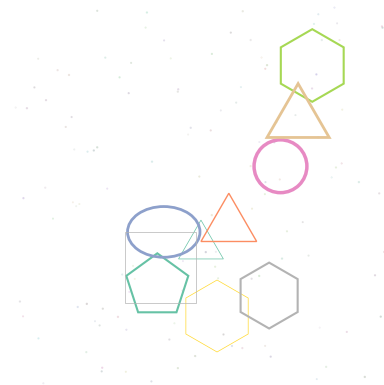[{"shape": "triangle", "thickness": 0.5, "radius": 0.34, "center": [0.522, 0.361]}, {"shape": "pentagon", "thickness": 1.5, "radius": 0.42, "center": [0.409, 0.257]}, {"shape": "triangle", "thickness": 1, "radius": 0.42, "center": [0.594, 0.415]}, {"shape": "oval", "thickness": 2, "radius": 0.47, "center": [0.425, 0.398]}, {"shape": "circle", "thickness": 2.5, "radius": 0.34, "center": [0.729, 0.568]}, {"shape": "hexagon", "thickness": 1.5, "radius": 0.47, "center": [0.811, 0.83]}, {"shape": "hexagon", "thickness": 0.5, "radius": 0.47, "center": [0.564, 0.179]}, {"shape": "triangle", "thickness": 2, "radius": 0.47, "center": [0.774, 0.69]}, {"shape": "hexagon", "thickness": 1.5, "radius": 0.43, "center": [0.699, 0.232]}, {"shape": "square", "thickness": 0.5, "radius": 0.46, "center": [0.417, 0.306]}]